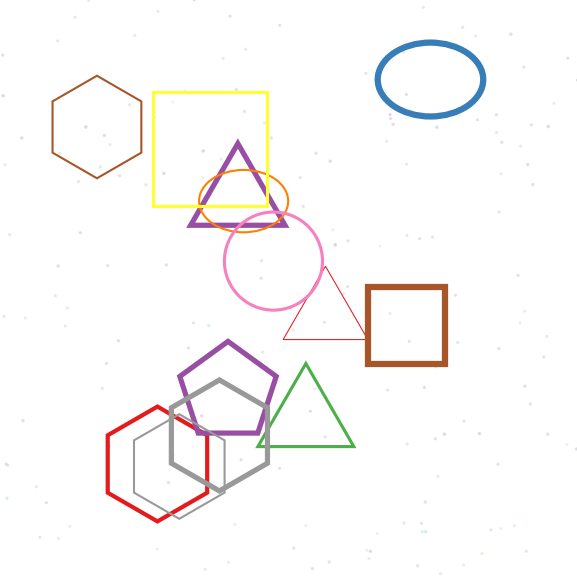[{"shape": "hexagon", "thickness": 2, "radius": 0.5, "center": [0.273, 0.196]}, {"shape": "triangle", "thickness": 0.5, "radius": 0.42, "center": [0.564, 0.453]}, {"shape": "oval", "thickness": 3, "radius": 0.46, "center": [0.745, 0.861]}, {"shape": "triangle", "thickness": 1.5, "radius": 0.48, "center": [0.53, 0.274]}, {"shape": "pentagon", "thickness": 2.5, "radius": 0.44, "center": [0.395, 0.32]}, {"shape": "triangle", "thickness": 2.5, "radius": 0.47, "center": [0.412, 0.656]}, {"shape": "oval", "thickness": 1, "radius": 0.39, "center": [0.422, 0.651]}, {"shape": "square", "thickness": 1.5, "radius": 0.49, "center": [0.364, 0.741]}, {"shape": "hexagon", "thickness": 1, "radius": 0.44, "center": [0.168, 0.779]}, {"shape": "square", "thickness": 3, "radius": 0.33, "center": [0.704, 0.435]}, {"shape": "circle", "thickness": 1.5, "radius": 0.42, "center": [0.474, 0.547]}, {"shape": "hexagon", "thickness": 1, "radius": 0.45, "center": [0.31, 0.191]}, {"shape": "hexagon", "thickness": 2.5, "radius": 0.48, "center": [0.38, 0.245]}]